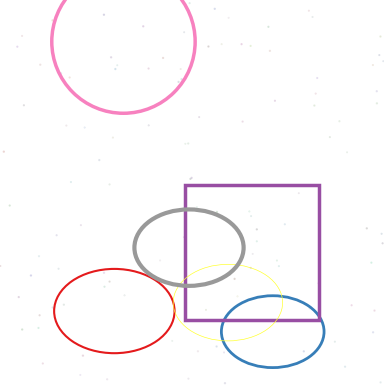[{"shape": "oval", "thickness": 1.5, "radius": 0.78, "center": [0.297, 0.192]}, {"shape": "oval", "thickness": 2, "radius": 0.67, "center": [0.708, 0.139]}, {"shape": "square", "thickness": 2.5, "radius": 0.87, "center": [0.655, 0.344]}, {"shape": "oval", "thickness": 0.5, "radius": 0.71, "center": [0.592, 0.214]}, {"shape": "circle", "thickness": 2.5, "radius": 0.93, "center": [0.321, 0.892]}, {"shape": "oval", "thickness": 3, "radius": 0.71, "center": [0.491, 0.357]}]